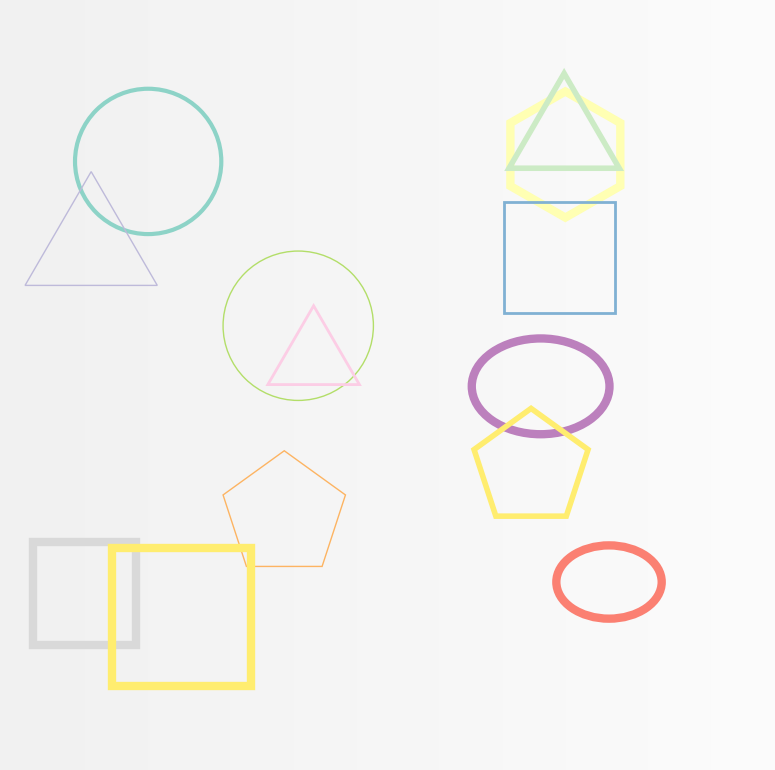[{"shape": "circle", "thickness": 1.5, "radius": 0.47, "center": [0.191, 0.79]}, {"shape": "hexagon", "thickness": 3, "radius": 0.41, "center": [0.729, 0.799]}, {"shape": "triangle", "thickness": 0.5, "radius": 0.49, "center": [0.118, 0.679]}, {"shape": "oval", "thickness": 3, "radius": 0.34, "center": [0.786, 0.244]}, {"shape": "square", "thickness": 1, "radius": 0.36, "center": [0.722, 0.665]}, {"shape": "pentagon", "thickness": 0.5, "radius": 0.42, "center": [0.367, 0.332]}, {"shape": "circle", "thickness": 0.5, "radius": 0.48, "center": [0.385, 0.577]}, {"shape": "triangle", "thickness": 1, "radius": 0.34, "center": [0.405, 0.535]}, {"shape": "square", "thickness": 3, "radius": 0.33, "center": [0.109, 0.229]}, {"shape": "oval", "thickness": 3, "radius": 0.44, "center": [0.698, 0.498]}, {"shape": "triangle", "thickness": 2, "radius": 0.41, "center": [0.728, 0.823]}, {"shape": "pentagon", "thickness": 2, "radius": 0.39, "center": [0.685, 0.392]}, {"shape": "square", "thickness": 3, "radius": 0.45, "center": [0.235, 0.199]}]